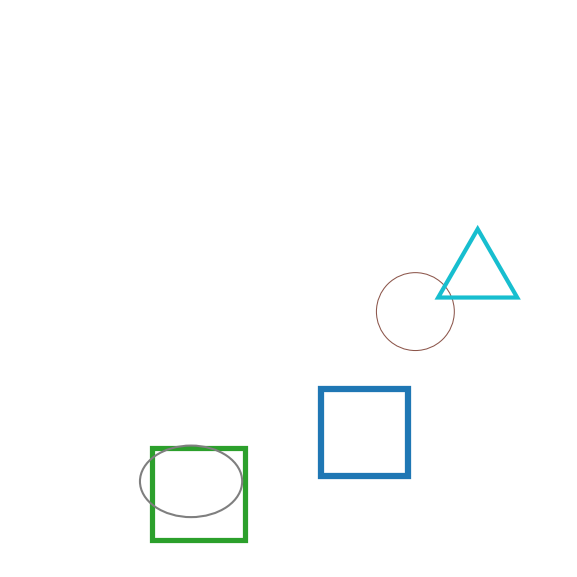[{"shape": "square", "thickness": 3, "radius": 0.38, "center": [0.632, 0.25]}, {"shape": "square", "thickness": 2.5, "radius": 0.4, "center": [0.344, 0.144]}, {"shape": "circle", "thickness": 0.5, "radius": 0.34, "center": [0.719, 0.46]}, {"shape": "oval", "thickness": 1, "radius": 0.44, "center": [0.331, 0.166]}, {"shape": "triangle", "thickness": 2, "radius": 0.4, "center": [0.827, 0.523]}]